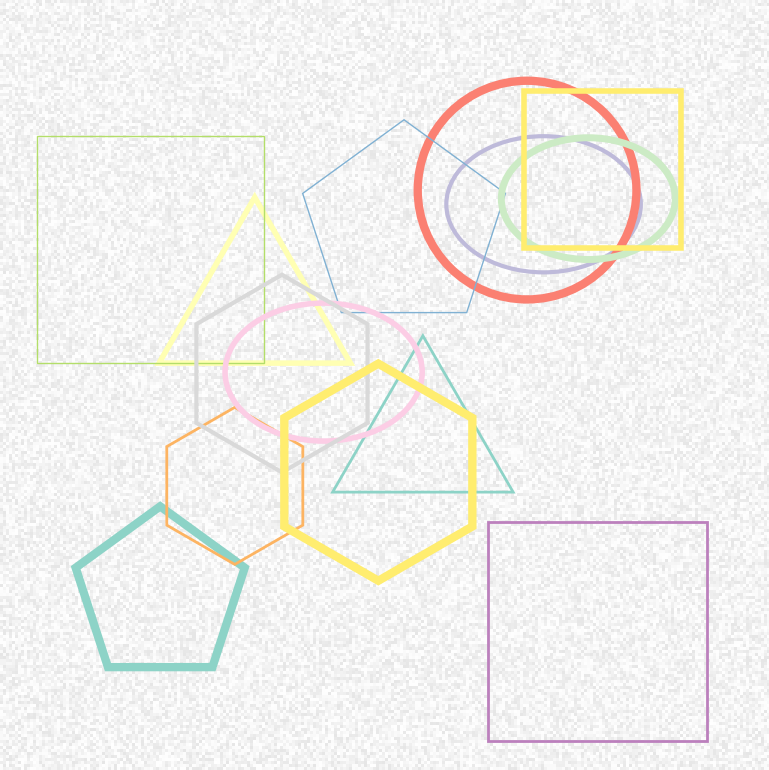[{"shape": "triangle", "thickness": 1, "radius": 0.68, "center": [0.549, 0.429]}, {"shape": "pentagon", "thickness": 3, "radius": 0.58, "center": [0.208, 0.227]}, {"shape": "triangle", "thickness": 2, "radius": 0.72, "center": [0.331, 0.6]}, {"shape": "oval", "thickness": 1.5, "radius": 0.63, "center": [0.706, 0.735]}, {"shape": "circle", "thickness": 3, "radius": 0.71, "center": [0.685, 0.753]}, {"shape": "pentagon", "thickness": 0.5, "radius": 0.69, "center": [0.525, 0.706]}, {"shape": "hexagon", "thickness": 1, "radius": 0.51, "center": [0.305, 0.369]}, {"shape": "square", "thickness": 0.5, "radius": 0.74, "center": [0.196, 0.676]}, {"shape": "oval", "thickness": 2, "radius": 0.64, "center": [0.42, 0.517]}, {"shape": "hexagon", "thickness": 1.5, "radius": 0.64, "center": [0.366, 0.515]}, {"shape": "square", "thickness": 1, "radius": 0.71, "center": [0.776, 0.18]}, {"shape": "oval", "thickness": 2.5, "radius": 0.56, "center": [0.764, 0.742]}, {"shape": "hexagon", "thickness": 3, "radius": 0.7, "center": [0.491, 0.387]}, {"shape": "square", "thickness": 2, "radius": 0.51, "center": [0.782, 0.78]}]